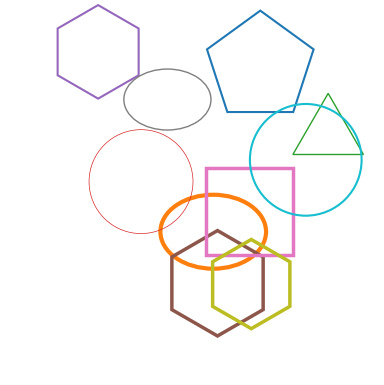[{"shape": "pentagon", "thickness": 1.5, "radius": 0.73, "center": [0.676, 0.827]}, {"shape": "oval", "thickness": 3, "radius": 0.69, "center": [0.554, 0.398]}, {"shape": "triangle", "thickness": 1, "radius": 0.53, "center": [0.852, 0.652]}, {"shape": "circle", "thickness": 0.5, "radius": 0.67, "center": [0.366, 0.528]}, {"shape": "hexagon", "thickness": 1.5, "radius": 0.61, "center": [0.255, 0.865]}, {"shape": "hexagon", "thickness": 2.5, "radius": 0.68, "center": [0.565, 0.264]}, {"shape": "square", "thickness": 2.5, "radius": 0.57, "center": [0.647, 0.45]}, {"shape": "oval", "thickness": 1, "radius": 0.57, "center": [0.435, 0.741]}, {"shape": "hexagon", "thickness": 2.5, "radius": 0.58, "center": [0.653, 0.262]}, {"shape": "circle", "thickness": 1.5, "radius": 0.73, "center": [0.794, 0.585]}]